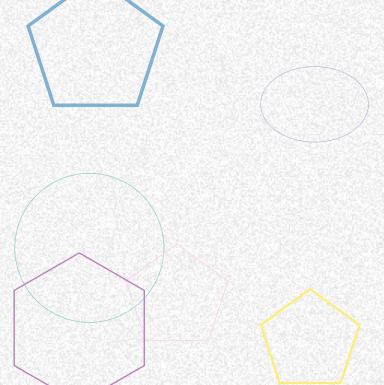[{"shape": "circle", "thickness": 0.5, "radius": 0.97, "center": [0.232, 0.356]}, {"shape": "oval", "thickness": 0.5, "radius": 0.7, "center": [0.817, 0.729]}, {"shape": "pentagon", "thickness": 2.5, "radius": 0.92, "center": [0.248, 0.876]}, {"shape": "pentagon", "thickness": 0.5, "radius": 0.7, "center": [0.46, 0.228]}, {"shape": "hexagon", "thickness": 1, "radius": 0.98, "center": [0.206, 0.148]}, {"shape": "pentagon", "thickness": 1.5, "radius": 0.67, "center": [0.806, 0.114]}]